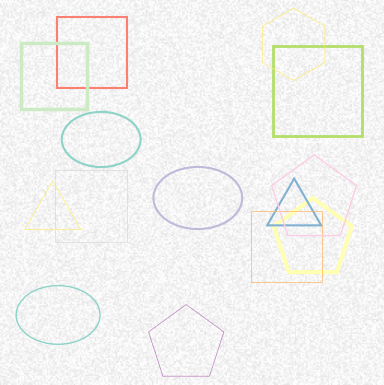[{"shape": "oval", "thickness": 1.5, "radius": 0.51, "center": [0.263, 0.638]}, {"shape": "oval", "thickness": 1, "radius": 0.54, "center": [0.151, 0.182]}, {"shape": "pentagon", "thickness": 3, "radius": 0.53, "center": [0.812, 0.379]}, {"shape": "oval", "thickness": 1.5, "radius": 0.58, "center": [0.514, 0.486]}, {"shape": "square", "thickness": 1.5, "radius": 0.46, "center": [0.239, 0.863]}, {"shape": "triangle", "thickness": 1.5, "radius": 0.4, "center": [0.764, 0.455]}, {"shape": "square", "thickness": 0.5, "radius": 0.46, "center": [0.744, 0.36]}, {"shape": "square", "thickness": 2, "radius": 0.58, "center": [0.825, 0.763]}, {"shape": "pentagon", "thickness": 1, "radius": 0.58, "center": [0.816, 0.482]}, {"shape": "square", "thickness": 0.5, "radius": 0.47, "center": [0.236, 0.466]}, {"shape": "pentagon", "thickness": 0.5, "radius": 0.51, "center": [0.484, 0.106]}, {"shape": "square", "thickness": 2.5, "radius": 0.43, "center": [0.139, 0.802]}, {"shape": "triangle", "thickness": 0.5, "radius": 0.42, "center": [0.137, 0.446]}, {"shape": "hexagon", "thickness": 0.5, "radius": 0.47, "center": [0.763, 0.885]}]